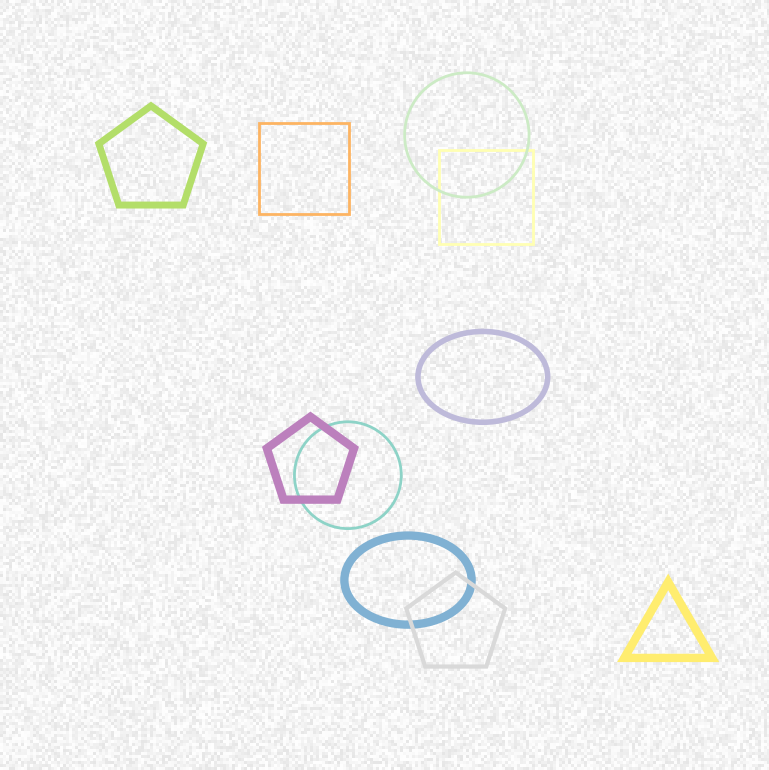[{"shape": "circle", "thickness": 1, "radius": 0.35, "center": [0.452, 0.383]}, {"shape": "square", "thickness": 1, "radius": 0.3, "center": [0.631, 0.744]}, {"shape": "oval", "thickness": 2, "radius": 0.42, "center": [0.627, 0.511]}, {"shape": "oval", "thickness": 3, "radius": 0.41, "center": [0.53, 0.247]}, {"shape": "square", "thickness": 1, "radius": 0.29, "center": [0.395, 0.781]}, {"shape": "pentagon", "thickness": 2.5, "radius": 0.36, "center": [0.196, 0.791]}, {"shape": "pentagon", "thickness": 1.5, "radius": 0.34, "center": [0.592, 0.189]}, {"shape": "pentagon", "thickness": 3, "radius": 0.3, "center": [0.403, 0.399]}, {"shape": "circle", "thickness": 1, "radius": 0.4, "center": [0.606, 0.825]}, {"shape": "triangle", "thickness": 3, "radius": 0.33, "center": [0.868, 0.178]}]